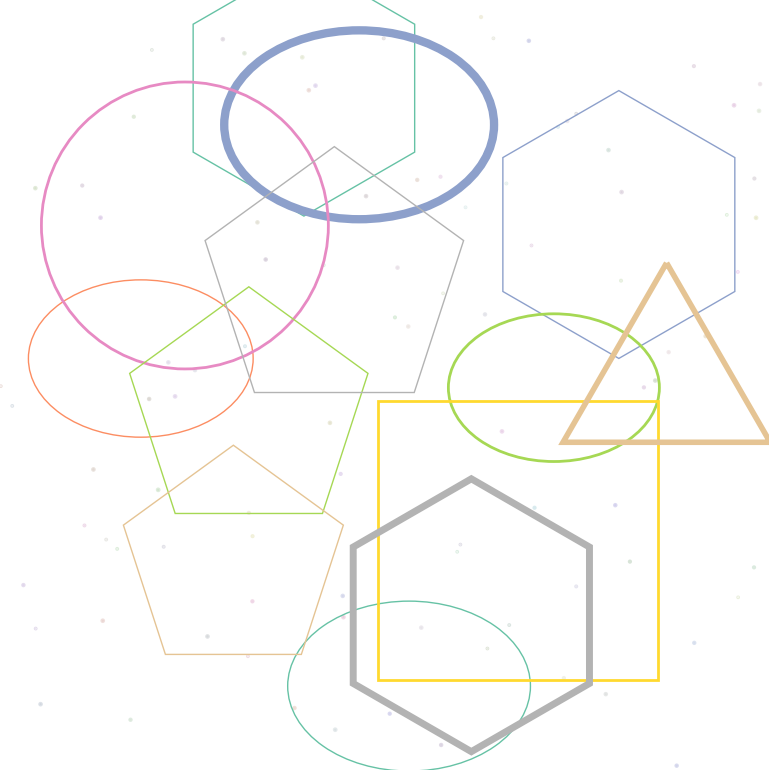[{"shape": "hexagon", "thickness": 0.5, "radius": 0.83, "center": [0.395, 0.885]}, {"shape": "oval", "thickness": 0.5, "radius": 0.79, "center": [0.531, 0.109]}, {"shape": "oval", "thickness": 0.5, "radius": 0.73, "center": [0.183, 0.534]}, {"shape": "hexagon", "thickness": 0.5, "radius": 0.87, "center": [0.804, 0.708]}, {"shape": "oval", "thickness": 3, "radius": 0.88, "center": [0.466, 0.838]}, {"shape": "circle", "thickness": 1, "radius": 0.93, "center": [0.24, 0.707]}, {"shape": "oval", "thickness": 1, "radius": 0.69, "center": [0.719, 0.497]}, {"shape": "pentagon", "thickness": 0.5, "radius": 0.81, "center": [0.323, 0.465]}, {"shape": "square", "thickness": 1, "radius": 0.91, "center": [0.673, 0.298]}, {"shape": "pentagon", "thickness": 0.5, "radius": 0.75, "center": [0.303, 0.272]}, {"shape": "triangle", "thickness": 2, "radius": 0.78, "center": [0.866, 0.503]}, {"shape": "hexagon", "thickness": 2.5, "radius": 0.89, "center": [0.612, 0.201]}, {"shape": "pentagon", "thickness": 0.5, "radius": 0.88, "center": [0.434, 0.633]}]